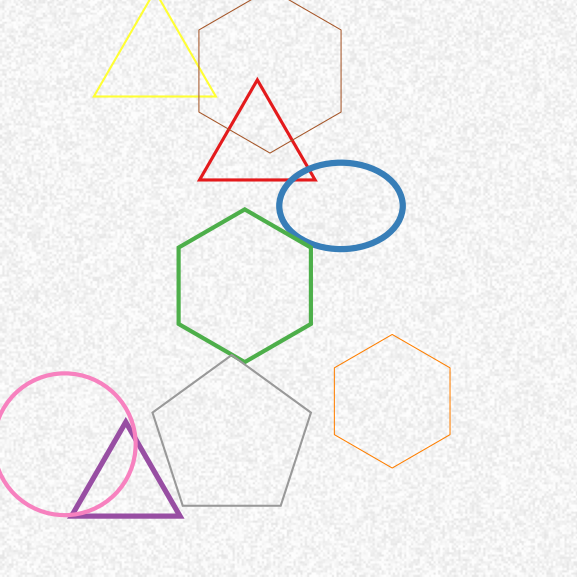[{"shape": "triangle", "thickness": 1.5, "radius": 0.58, "center": [0.446, 0.745]}, {"shape": "oval", "thickness": 3, "radius": 0.53, "center": [0.59, 0.643]}, {"shape": "hexagon", "thickness": 2, "radius": 0.66, "center": [0.424, 0.504]}, {"shape": "triangle", "thickness": 2.5, "radius": 0.54, "center": [0.218, 0.16]}, {"shape": "hexagon", "thickness": 0.5, "radius": 0.58, "center": [0.679, 0.304]}, {"shape": "triangle", "thickness": 1, "radius": 0.61, "center": [0.268, 0.893]}, {"shape": "hexagon", "thickness": 0.5, "radius": 0.71, "center": [0.468, 0.876]}, {"shape": "circle", "thickness": 2, "radius": 0.61, "center": [0.112, 0.23]}, {"shape": "pentagon", "thickness": 1, "radius": 0.72, "center": [0.401, 0.24]}]